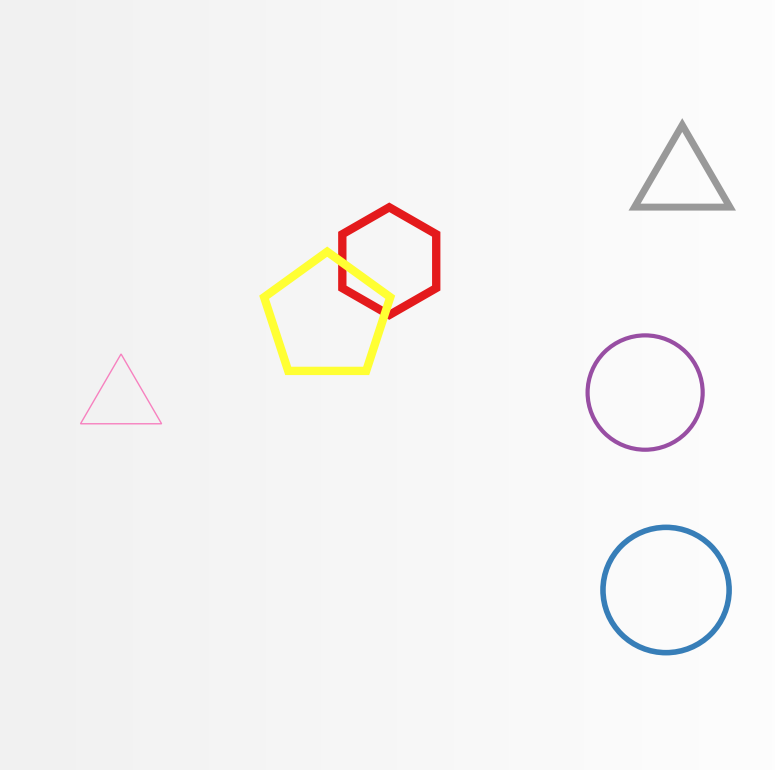[{"shape": "hexagon", "thickness": 3, "radius": 0.35, "center": [0.502, 0.661]}, {"shape": "circle", "thickness": 2, "radius": 0.41, "center": [0.859, 0.234]}, {"shape": "circle", "thickness": 1.5, "radius": 0.37, "center": [0.832, 0.49]}, {"shape": "pentagon", "thickness": 3, "radius": 0.43, "center": [0.422, 0.588]}, {"shape": "triangle", "thickness": 0.5, "radius": 0.3, "center": [0.156, 0.48]}, {"shape": "triangle", "thickness": 2.5, "radius": 0.36, "center": [0.88, 0.767]}]